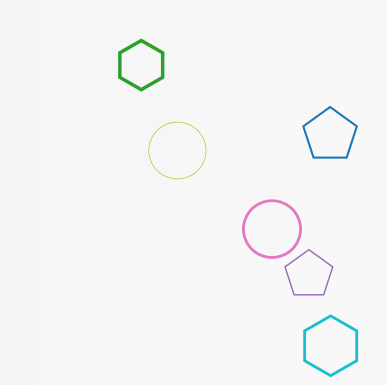[{"shape": "pentagon", "thickness": 1.5, "radius": 0.36, "center": [0.852, 0.649]}, {"shape": "hexagon", "thickness": 2.5, "radius": 0.32, "center": [0.365, 0.831]}, {"shape": "pentagon", "thickness": 1, "radius": 0.32, "center": [0.797, 0.287]}, {"shape": "circle", "thickness": 2, "radius": 0.37, "center": [0.702, 0.405]}, {"shape": "circle", "thickness": 0.5, "radius": 0.37, "center": [0.458, 0.609]}, {"shape": "hexagon", "thickness": 2, "radius": 0.39, "center": [0.853, 0.102]}]